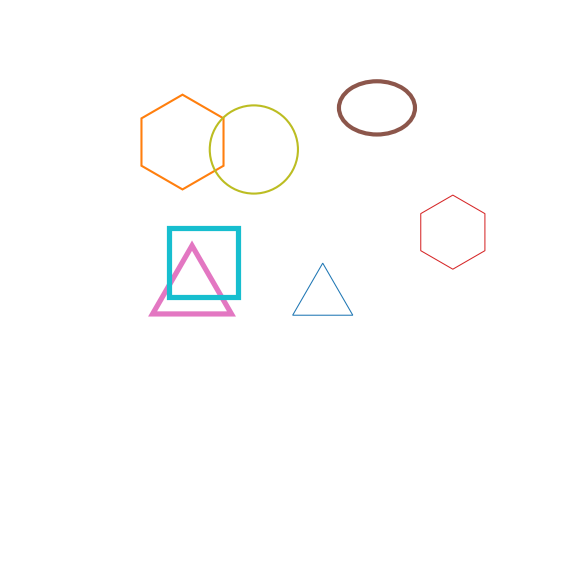[{"shape": "triangle", "thickness": 0.5, "radius": 0.3, "center": [0.559, 0.483]}, {"shape": "hexagon", "thickness": 1, "radius": 0.41, "center": [0.316, 0.753]}, {"shape": "hexagon", "thickness": 0.5, "radius": 0.32, "center": [0.784, 0.597]}, {"shape": "oval", "thickness": 2, "radius": 0.33, "center": [0.653, 0.812]}, {"shape": "triangle", "thickness": 2.5, "radius": 0.39, "center": [0.332, 0.495]}, {"shape": "circle", "thickness": 1, "radius": 0.38, "center": [0.44, 0.74]}, {"shape": "square", "thickness": 2.5, "radius": 0.3, "center": [0.353, 0.544]}]